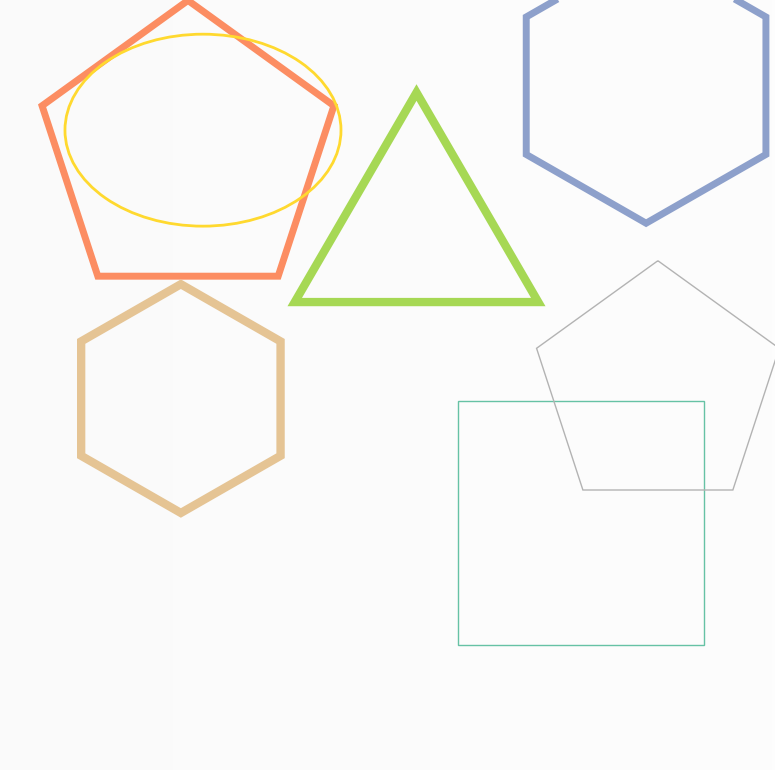[{"shape": "square", "thickness": 0.5, "radius": 0.79, "center": [0.75, 0.321]}, {"shape": "pentagon", "thickness": 2.5, "radius": 0.99, "center": [0.243, 0.801]}, {"shape": "hexagon", "thickness": 2.5, "radius": 0.89, "center": [0.834, 0.889]}, {"shape": "triangle", "thickness": 3, "radius": 0.91, "center": [0.537, 0.698]}, {"shape": "oval", "thickness": 1, "radius": 0.89, "center": [0.262, 0.831]}, {"shape": "hexagon", "thickness": 3, "radius": 0.74, "center": [0.233, 0.482]}, {"shape": "pentagon", "thickness": 0.5, "radius": 0.82, "center": [0.849, 0.497]}]